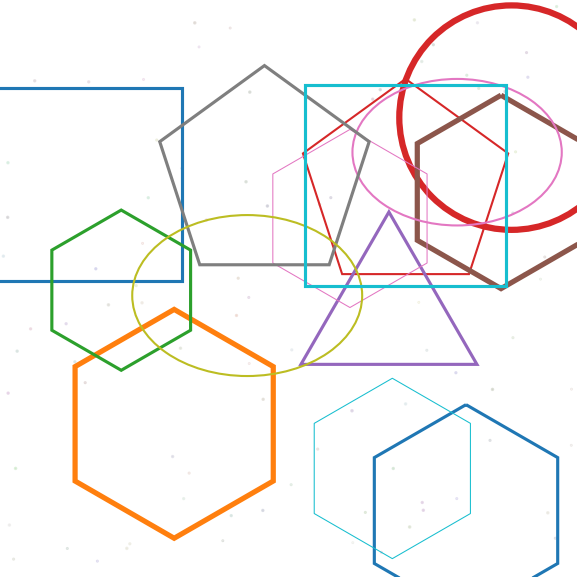[{"shape": "hexagon", "thickness": 1.5, "radius": 0.92, "center": [0.807, 0.115]}, {"shape": "square", "thickness": 1.5, "radius": 0.84, "center": [0.147, 0.68]}, {"shape": "hexagon", "thickness": 2.5, "radius": 0.99, "center": [0.302, 0.265]}, {"shape": "hexagon", "thickness": 1.5, "radius": 0.69, "center": [0.21, 0.497]}, {"shape": "circle", "thickness": 3, "radius": 0.97, "center": [0.886, 0.795]}, {"shape": "pentagon", "thickness": 1, "radius": 0.93, "center": [0.702, 0.676]}, {"shape": "triangle", "thickness": 1.5, "radius": 0.88, "center": [0.673, 0.456]}, {"shape": "hexagon", "thickness": 2.5, "radius": 0.84, "center": [0.868, 0.667]}, {"shape": "oval", "thickness": 1, "radius": 0.91, "center": [0.792, 0.736]}, {"shape": "hexagon", "thickness": 0.5, "radius": 0.77, "center": [0.606, 0.621]}, {"shape": "pentagon", "thickness": 1.5, "radius": 0.95, "center": [0.458, 0.695]}, {"shape": "oval", "thickness": 1, "radius": 1.0, "center": [0.428, 0.487]}, {"shape": "square", "thickness": 1.5, "radius": 0.87, "center": [0.702, 0.678]}, {"shape": "hexagon", "thickness": 0.5, "radius": 0.78, "center": [0.679, 0.188]}]